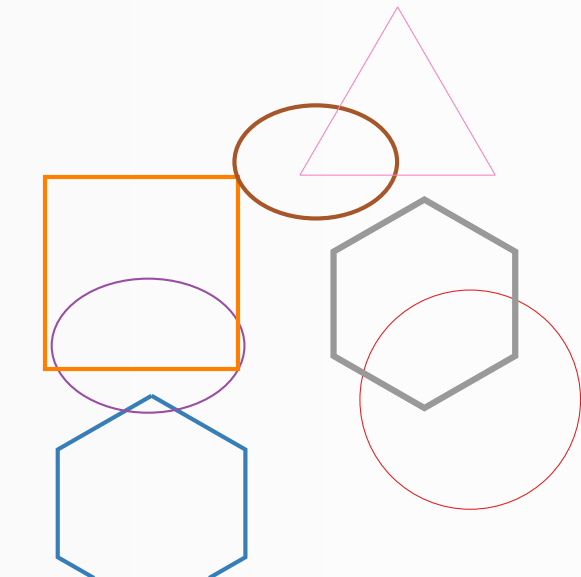[{"shape": "circle", "thickness": 0.5, "radius": 0.95, "center": [0.809, 0.307]}, {"shape": "hexagon", "thickness": 2, "radius": 0.93, "center": [0.261, 0.127]}, {"shape": "oval", "thickness": 1, "radius": 0.83, "center": [0.255, 0.401]}, {"shape": "square", "thickness": 2, "radius": 0.83, "center": [0.244, 0.526]}, {"shape": "oval", "thickness": 2, "radius": 0.7, "center": [0.543, 0.719]}, {"shape": "triangle", "thickness": 0.5, "radius": 0.97, "center": [0.684, 0.793]}, {"shape": "hexagon", "thickness": 3, "radius": 0.9, "center": [0.73, 0.473]}]